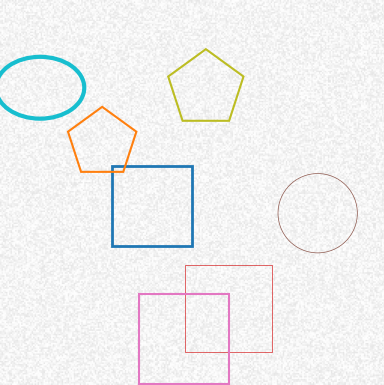[{"shape": "square", "thickness": 2, "radius": 0.52, "center": [0.396, 0.464]}, {"shape": "pentagon", "thickness": 1.5, "radius": 0.47, "center": [0.265, 0.629]}, {"shape": "square", "thickness": 0.5, "radius": 0.56, "center": [0.594, 0.199]}, {"shape": "circle", "thickness": 0.5, "radius": 0.52, "center": [0.825, 0.446]}, {"shape": "square", "thickness": 1.5, "radius": 0.58, "center": [0.478, 0.119]}, {"shape": "pentagon", "thickness": 1.5, "radius": 0.51, "center": [0.535, 0.769]}, {"shape": "oval", "thickness": 3, "radius": 0.57, "center": [0.104, 0.772]}]